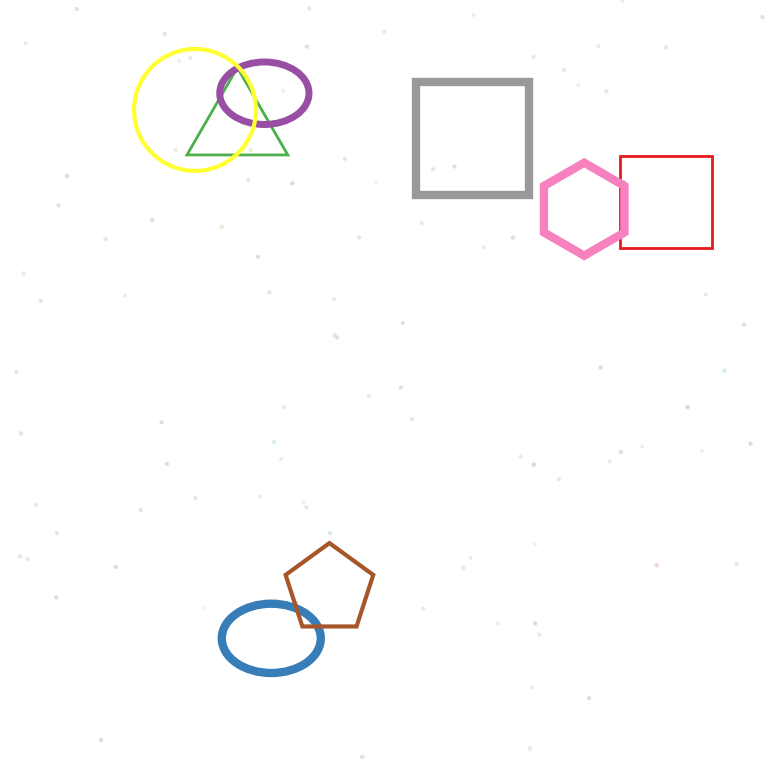[{"shape": "square", "thickness": 1, "radius": 0.3, "center": [0.865, 0.738]}, {"shape": "oval", "thickness": 3, "radius": 0.32, "center": [0.352, 0.171]}, {"shape": "triangle", "thickness": 1, "radius": 0.38, "center": [0.308, 0.837]}, {"shape": "oval", "thickness": 2.5, "radius": 0.29, "center": [0.343, 0.879]}, {"shape": "circle", "thickness": 1.5, "radius": 0.4, "center": [0.253, 0.857]}, {"shape": "pentagon", "thickness": 1.5, "radius": 0.3, "center": [0.428, 0.235]}, {"shape": "hexagon", "thickness": 3, "radius": 0.3, "center": [0.759, 0.728]}, {"shape": "square", "thickness": 3, "radius": 0.37, "center": [0.613, 0.821]}]